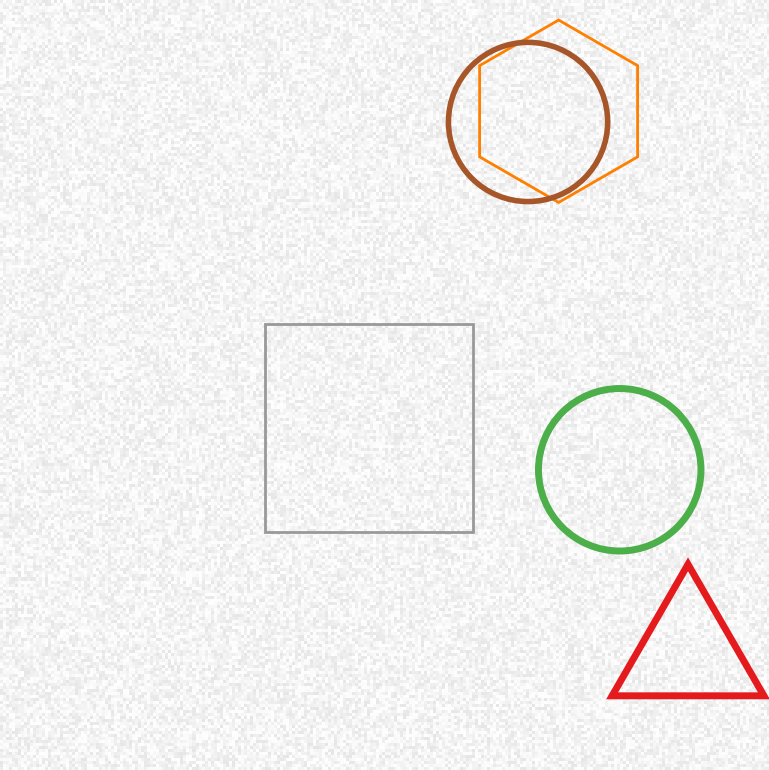[{"shape": "triangle", "thickness": 2.5, "radius": 0.57, "center": [0.894, 0.153]}, {"shape": "circle", "thickness": 2.5, "radius": 0.53, "center": [0.805, 0.39]}, {"shape": "hexagon", "thickness": 1, "radius": 0.59, "center": [0.725, 0.856]}, {"shape": "circle", "thickness": 2, "radius": 0.52, "center": [0.686, 0.842]}, {"shape": "square", "thickness": 1, "radius": 0.68, "center": [0.48, 0.444]}]